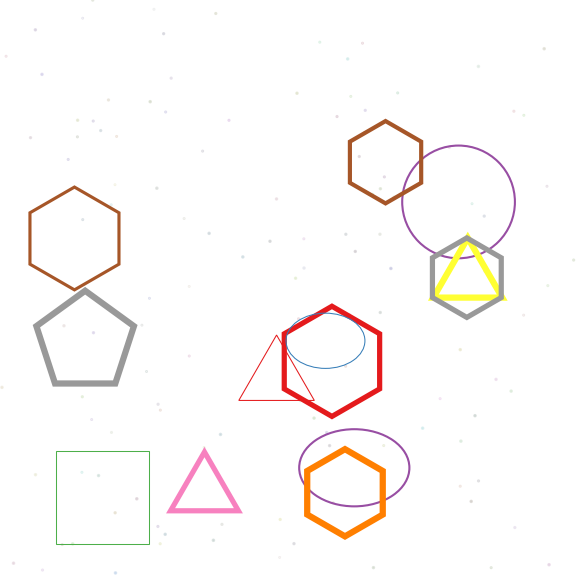[{"shape": "triangle", "thickness": 0.5, "radius": 0.38, "center": [0.479, 0.343]}, {"shape": "hexagon", "thickness": 2.5, "radius": 0.48, "center": [0.575, 0.373]}, {"shape": "oval", "thickness": 0.5, "radius": 0.34, "center": [0.564, 0.409]}, {"shape": "square", "thickness": 0.5, "radius": 0.4, "center": [0.177, 0.138]}, {"shape": "circle", "thickness": 1, "radius": 0.49, "center": [0.794, 0.649]}, {"shape": "oval", "thickness": 1, "radius": 0.48, "center": [0.613, 0.189]}, {"shape": "hexagon", "thickness": 3, "radius": 0.38, "center": [0.597, 0.146]}, {"shape": "triangle", "thickness": 3, "radius": 0.34, "center": [0.81, 0.518]}, {"shape": "hexagon", "thickness": 1.5, "radius": 0.44, "center": [0.129, 0.586]}, {"shape": "hexagon", "thickness": 2, "radius": 0.36, "center": [0.668, 0.718]}, {"shape": "triangle", "thickness": 2.5, "radius": 0.34, "center": [0.354, 0.149]}, {"shape": "pentagon", "thickness": 3, "radius": 0.44, "center": [0.147, 0.407]}, {"shape": "hexagon", "thickness": 2.5, "radius": 0.34, "center": [0.808, 0.518]}]